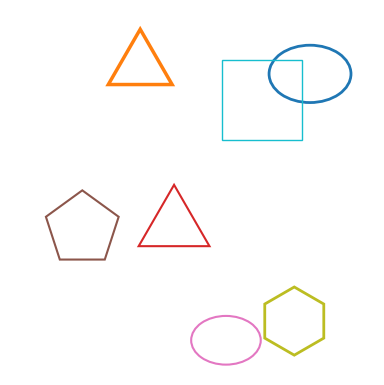[{"shape": "oval", "thickness": 2, "radius": 0.53, "center": [0.805, 0.808]}, {"shape": "triangle", "thickness": 2.5, "radius": 0.48, "center": [0.364, 0.828]}, {"shape": "triangle", "thickness": 1.5, "radius": 0.53, "center": [0.452, 0.414]}, {"shape": "pentagon", "thickness": 1.5, "radius": 0.5, "center": [0.214, 0.406]}, {"shape": "oval", "thickness": 1.5, "radius": 0.45, "center": [0.587, 0.116]}, {"shape": "hexagon", "thickness": 2, "radius": 0.44, "center": [0.764, 0.166]}, {"shape": "square", "thickness": 1, "radius": 0.52, "center": [0.68, 0.741]}]